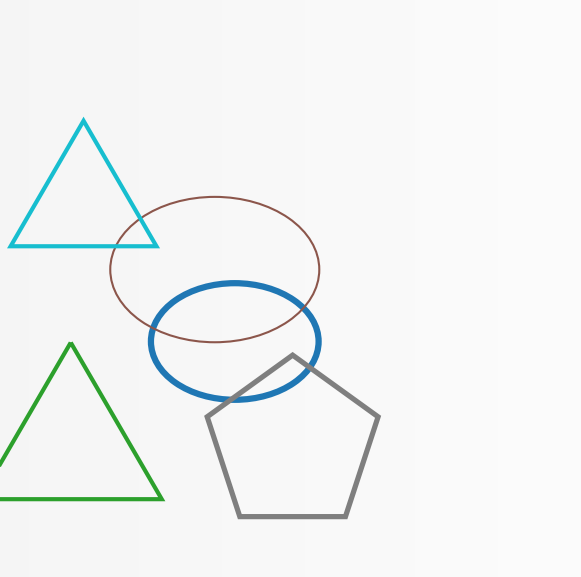[{"shape": "oval", "thickness": 3, "radius": 0.72, "center": [0.404, 0.408]}, {"shape": "triangle", "thickness": 2, "radius": 0.9, "center": [0.122, 0.225]}, {"shape": "oval", "thickness": 1, "radius": 0.9, "center": [0.37, 0.532]}, {"shape": "pentagon", "thickness": 2.5, "radius": 0.77, "center": [0.503, 0.23]}, {"shape": "triangle", "thickness": 2, "radius": 0.72, "center": [0.144, 0.645]}]